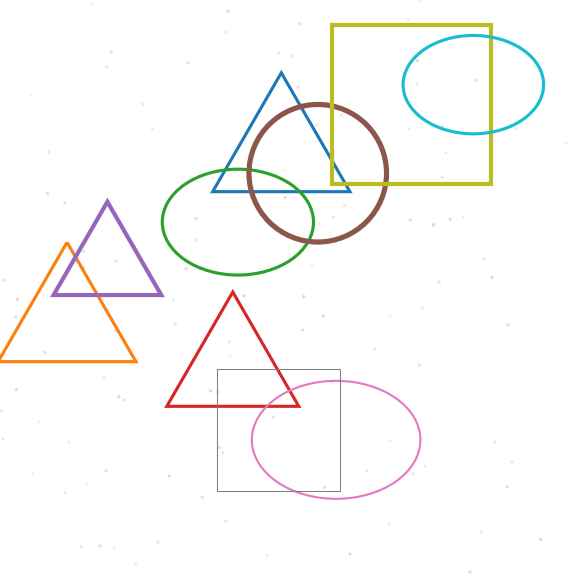[{"shape": "triangle", "thickness": 1.5, "radius": 0.69, "center": [0.487, 0.736]}, {"shape": "triangle", "thickness": 1.5, "radius": 0.69, "center": [0.116, 0.442]}, {"shape": "oval", "thickness": 1.5, "radius": 0.65, "center": [0.412, 0.615]}, {"shape": "triangle", "thickness": 1.5, "radius": 0.66, "center": [0.403, 0.362]}, {"shape": "triangle", "thickness": 2, "radius": 0.54, "center": [0.186, 0.542]}, {"shape": "circle", "thickness": 2.5, "radius": 0.6, "center": [0.55, 0.699]}, {"shape": "oval", "thickness": 1, "radius": 0.73, "center": [0.582, 0.238]}, {"shape": "square", "thickness": 0.5, "radius": 0.53, "center": [0.483, 0.254]}, {"shape": "square", "thickness": 2, "radius": 0.69, "center": [0.713, 0.818]}, {"shape": "oval", "thickness": 1.5, "radius": 0.61, "center": [0.82, 0.853]}]